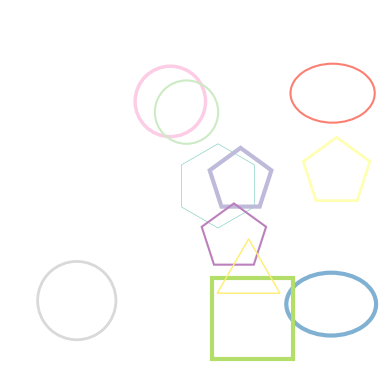[{"shape": "hexagon", "thickness": 0.5, "radius": 0.55, "center": [0.566, 0.517]}, {"shape": "pentagon", "thickness": 2, "radius": 0.45, "center": [0.874, 0.552]}, {"shape": "pentagon", "thickness": 3, "radius": 0.42, "center": [0.625, 0.532]}, {"shape": "oval", "thickness": 1.5, "radius": 0.55, "center": [0.864, 0.758]}, {"shape": "oval", "thickness": 3, "radius": 0.58, "center": [0.86, 0.21]}, {"shape": "square", "thickness": 3, "radius": 0.53, "center": [0.655, 0.173]}, {"shape": "circle", "thickness": 2.5, "radius": 0.46, "center": [0.442, 0.737]}, {"shape": "circle", "thickness": 2, "radius": 0.51, "center": [0.199, 0.219]}, {"shape": "pentagon", "thickness": 1.5, "radius": 0.44, "center": [0.608, 0.384]}, {"shape": "circle", "thickness": 1.5, "radius": 0.41, "center": [0.484, 0.709]}, {"shape": "triangle", "thickness": 1, "radius": 0.47, "center": [0.646, 0.285]}]